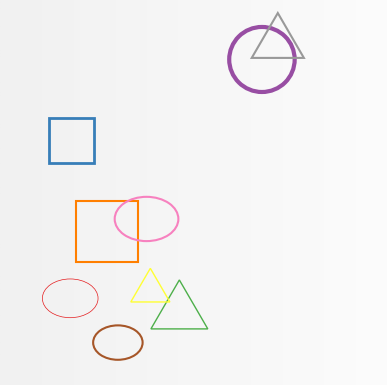[{"shape": "oval", "thickness": 0.5, "radius": 0.36, "center": [0.181, 0.225]}, {"shape": "square", "thickness": 2, "radius": 0.29, "center": [0.185, 0.635]}, {"shape": "triangle", "thickness": 1, "radius": 0.42, "center": [0.463, 0.188]}, {"shape": "circle", "thickness": 3, "radius": 0.42, "center": [0.676, 0.846]}, {"shape": "square", "thickness": 1.5, "radius": 0.4, "center": [0.276, 0.399]}, {"shape": "triangle", "thickness": 1, "radius": 0.29, "center": [0.388, 0.245]}, {"shape": "oval", "thickness": 1.5, "radius": 0.32, "center": [0.304, 0.11]}, {"shape": "oval", "thickness": 1.5, "radius": 0.41, "center": [0.378, 0.431]}, {"shape": "triangle", "thickness": 1.5, "radius": 0.39, "center": [0.717, 0.888]}]